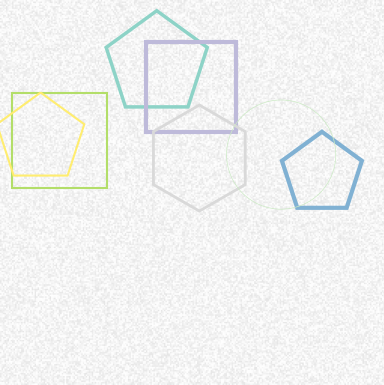[{"shape": "pentagon", "thickness": 2.5, "radius": 0.69, "center": [0.407, 0.834]}, {"shape": "square", "thickness": 3, "radius": 0.59, "center": [0.497, 0.774]}, {"shape": "pentagon", "thickness": 3, "radius": 0.55, "center": [0.836, 0.549]}, {"shape": "square", "thickness": 1.5, "radius": 0.62, "center": [0.154, 0.635]}, {"shape": "hexagon", "thickness": 2, "radius": 0.69, "center": [0.518, 0.589]}, {"shape": "circle", "thickness": 0.5, "radius": 0.71, "center": [0.73, 0.598]}, {"shape": "pentagon", "thickness": 1.5, "radius": 0.6, "center": [0.105, 0.64]}]